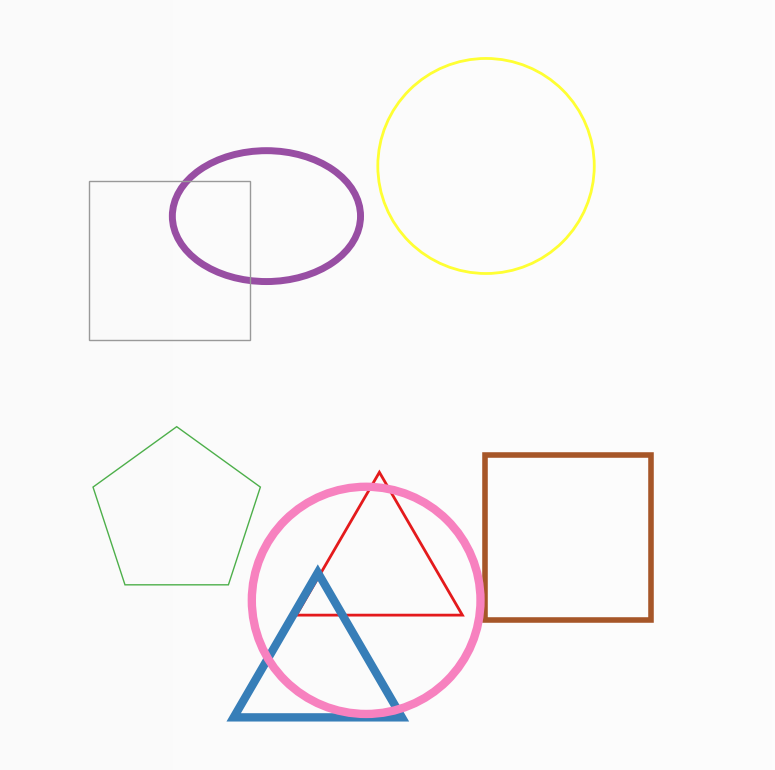[{"shape": "triangle", "thickness": 1, "radius": 0.62, "center": [0.49, 0.263]}, {"shape": "triangle", "thickness": 3, "radius": 0.63, "center": [0.41, 0.131]}, {"shape": "pentagon", "thickness": 0.5, "radius": 0.57, "center": [0.228, 0.332]}, {"shape": "oval", "thickness": 2.5, "radius": 0.61, "center": [0.344, 0.719]}, {"shape": "circle", "thickness": 1, "radius": 0.7, "center": [0.627, 0.784]}, {"shape": "square", "thickness": 2, "radius": 0.53, "center": [0.733, 0.302]}, {"shape": "circle", "thickness": 3, "radius": 0.74, "center": [0.472, 0.22]}, {"shape": "square", "thickness": 0.5, "radius": 0.52, "center": [0.219, 0.662]}]